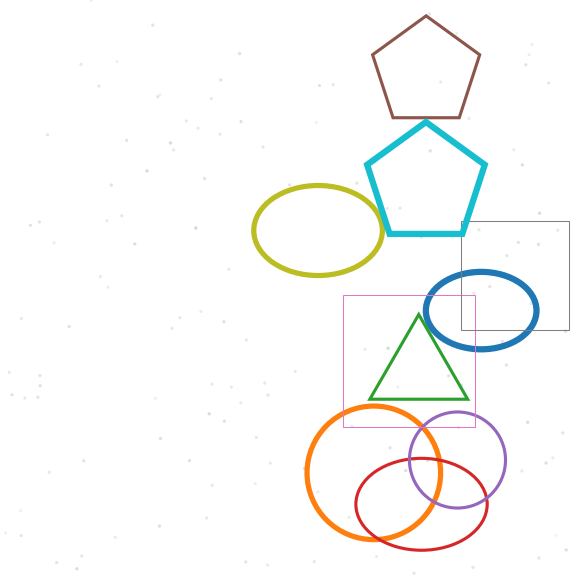[{"shape": "oval", "thickness": 3, "radius": 0.48, "center": [0.833, 0.461]}, {"shape": "circle", "thickness": 2.5, "radius": 0.58, "center": [0.647, 0.18]}, {"shape": "triangle", "thickness": 1.5, "radius": 0.49, "center": [0.725, 0.357]}, {"shape": "oval", "thickness": 1.5, "radius": 0.57, "center": [0.73, 0.126]}, {"shape": "circle", "thickness": 1.5, "radius": 0.42, "center": [0.792, 0.203]}, {"shape": "pentagon", "thickness": 1.5, "radius": 0.49, "center": [0.738, 0.874]}, {"shape": "square", "thickness": 0.5, "radius": 0.57, "center": [0.708, 0.375]}, {"shape": "square", "thickness": 0.5, "radius": 0.47, "center": [0.892, 0.522]}, {"shape": "oval", "thickness": 2.5, "radius": 0.56, "center": [0.551, 0.6]}, {"shape": "pentagon", "thickness": 3, "radius": 0.54, "center": [0.738, 0.681]}]